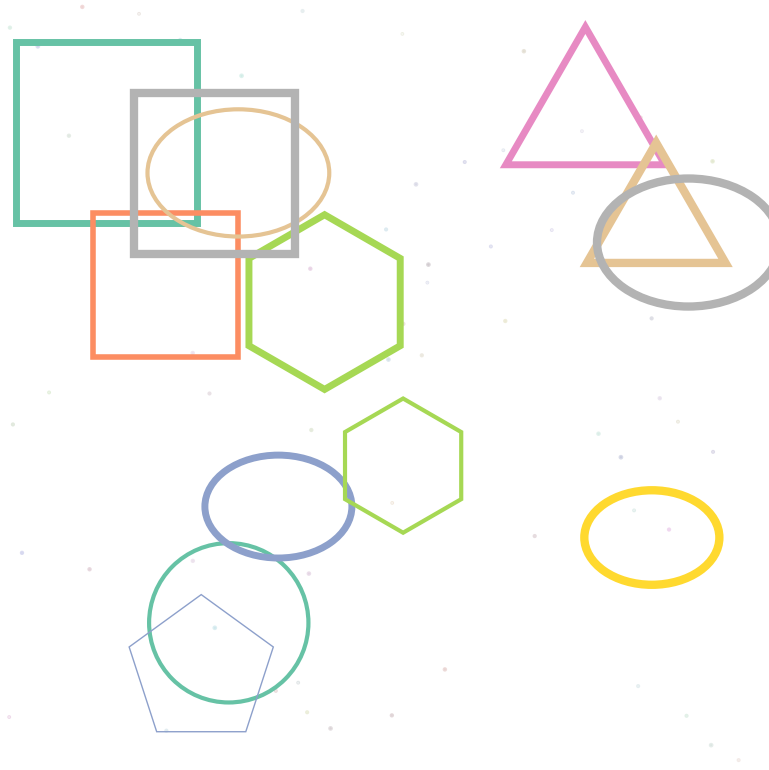[{"shape": "square", "thickness": 2.5, "radius": 0.59, "center": [0.138, 0.828]}, {"shape": "circle", "thickness": 1.5, "radius": 0.52, "center": [0.297, 0.191]}, {"shape": "square", "thickness": 2, "radius": 0.47, "center": [0.215, 0.63]}, {"shape": "pentagon", "thickness": 0.5, "radius": 0.49, "center": [0.261, 0.129]}, {"shape": "oval", "thickness": 2.5, "radius": 0.48, "center": [0.362, 0.342]}, {"shape": "triangle", "thickness": 2.5, "radius": 0.6, "center": [0.76, 0.846]}, {"shape": "hexagon", "thickness": 1.5, "radius": 0.44, "center": [0.524, 0.395]}, {"shape": "hexagon", "thickness": 2.5, "radius": 0.57, "center": [0.422, 0.608]}, {"shape": "oval", "thickness": 3, "radius": 0.44, "center": [0.847, 0.302]}, {"shape": "triangle", "thickness": 3, "radius": 0.52, "center": [0.852, 0.71]}, {"shape": "oval", "thickness": 1.5, "radius": 0.59, "center": [0.31, 0.775]}, {"shape": "oval", "thickness": 3, "radius": 0.59, "center": [0.894, 0.685]}, {"shape": "square", "thickness": 3, "radius": 0.52, "center": [0.279, 0.775]}]